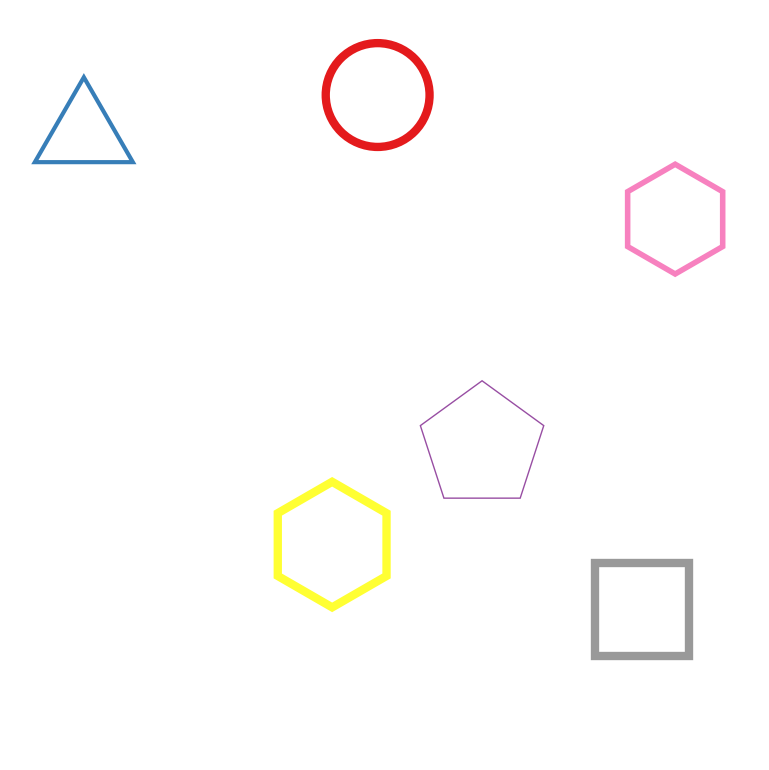[{"shape": "circle", "thickness": 3, "radius": 0.34, "center": [0.49, 0.877]}, {"shape": "triangle", "thickness": 1.5, "radius": 0.37, "center": [0.109, 0.826]}, {"shape": "pentagon", "thickness": 0.5, "radius": 0.42, "center": [0.626, 0.421]}, {"shape": "hexagon", "thickness": 3, "radius": 0.41, "center": [0.431, 0.293]}, {"shape": "hexagon", "thickness": 2, "radius": 0.36, "center": [0.877, 0.715]}, {"shape": "square", "thickness": 3, "radius": 0.3, "center": [0.834, 0.208]}]